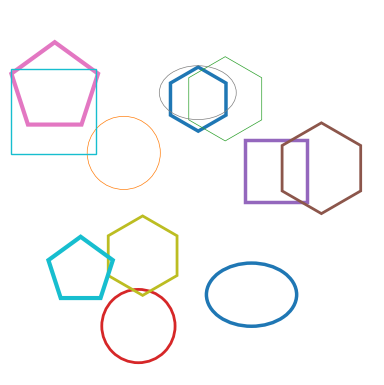[{"shape": "hexagon", "thickness": 2.5, "radius": 0.42, "center": [0.515, 0.743]}, {"shape": "oval", "thickness": 2.5, "radius": 0.59, "center": [0.653, 0.235]}, {"shape": "circle", "thickness": 0.5, "radius": 0.47, "center": [0.321, 0.603]}, {"shape": "hexagon", "thickness": 0.5, "radius": 0.55, "center": [0.585, 0.743]}, {"shape": "circle", "thickness": 2, "radius": 0.48, "center": [0.36, 0.153]}, {"shape": "square", "thickness": 2.5, "radius": 0.4, "center": [0.717, 0.557]}, {"shape": "hexagon", "thickness": 2, "radius": 0.59, "center": [0.835, 0.563]}, {"shape": "pentagon", "thickness": 3, "radius": 0.59, "center": [0.142, 0.772]}, {"shape": "oval", "thickness": 0.5, "radius": 0.5, "center": [0.514, 0.759]}, {"shape": "hexagon", "thickness": 2, "radius": 0.52, "center": [0.37, 0.336]}, {"shape": "square", "thickness": 1, "radius": 0.55, "center": [0.138, 0.711]}, {"shape": "pentagon", "thickness": 3, "radius": 0.44, "center": [0.209, 0.297]}]